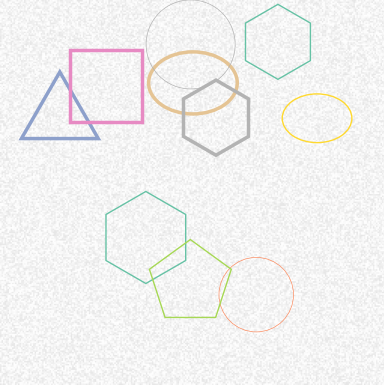[{"shape": "hexagon", "thickness": 1, "radius": 0.6, "center": [0.379, 0.383]}, {"shape": "hexagon", "thickness": 1, "radius": 0.49, "center": [0.722, 0.891]}, {"shape": "circle", "thickness": 0.5, "radius": 0.48, "center": [0.666, 0.235]}, {"shape": "triangle", "thickness": 2.5, "radius": 0.58, "center": [0.155, 0.698]}, {"shape": "square", "thickness": 2.5, "radius": 0.47, "center": [0.276, 0.776]}, {"shape": "pentagon", "thickness": 1, "radius": 0.56, "center": [0.494, 0.266]}, {"shape": "oval", "thickness": 1, "radius": 0.45, "center": [0.824, 0.693]}, {"shape": "oval", "thickness": 2.5, "radius": 0.58, "center": [0.501, 0.785]}, {"shape": "circle", "thickness": 0.5, "radius": 0.58, "center": [0.495, 0.885]}, {"shape": "hexagon", "thickness": 2.5, "radius": 0.49, "center": [0.561, 0.694]}]